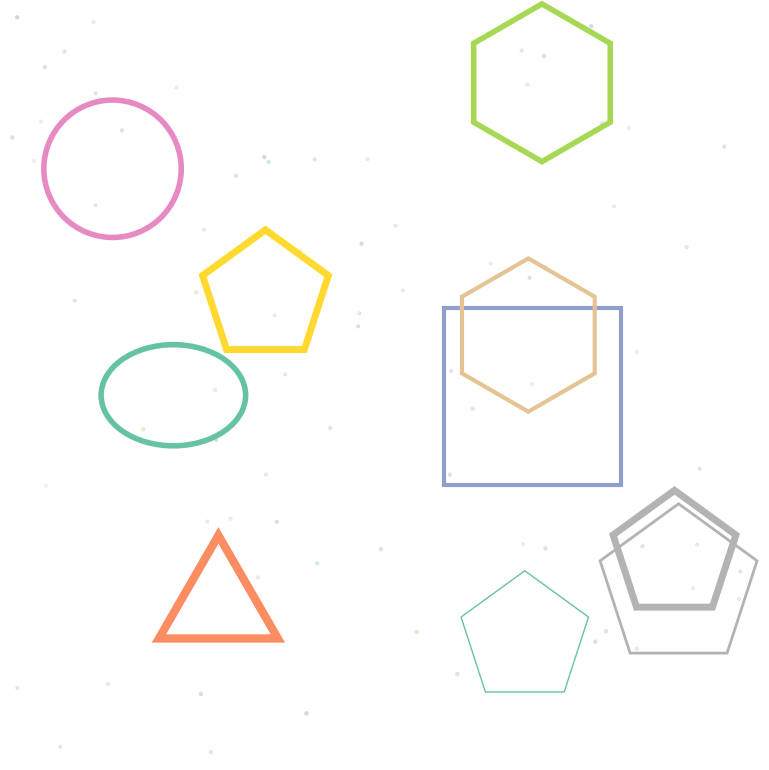[{"shape": "oval", "thickness": 2, "radius": 0.47, "center": [0.225, 0.487]}, {"shape": "pentagon", "thickness": 0.5, "radius": 0.44, "center": [0.682, 0.172]}, {"shape": "triangle", "thickness": 3, "radius": 0.45, "center": [0.284, 0.215]}, {"shape": "square", "thickness": 1.5, "radius": 0.58, "center": [0.692, 0.485]}, {"shape": "circle", "thickness": 2, "radius": 0.45, "center": [0.146, 0.781]}, {"shape": "hexagon", "thickness": 2, "radius": 0.51, "center": [0.704, 0.893]}, {"shape": "pentagon", "thickness": 2.5, "radius": 0.43, "center": [0.345, 0.616]}, {"shape": "hexagon", "thickness": 1.5, "radius": 0.5, "center": [0.686, 0.565]}, {"shape": "pentagon", "thickness": 1, "radius": 0.54, "center": [0.881, 0.239]}, {"shape": "pentagon", "thickness": 2.5, "radius": 0.42, "center": [0.876, 0.279]}]